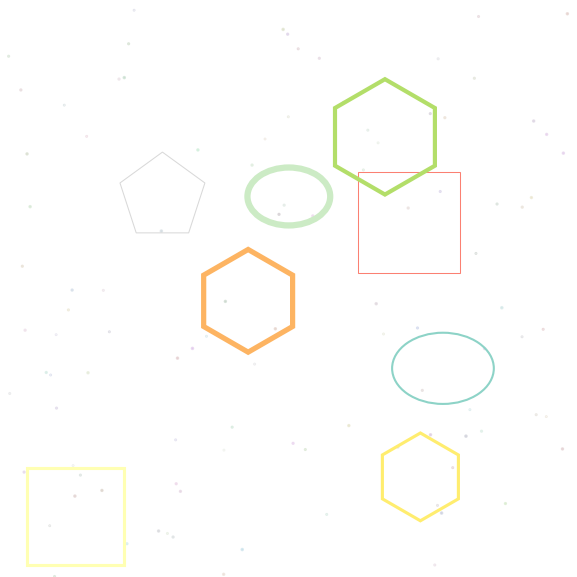[{"shape": "oval", "thickness": 1, "radius": 0.44, "center": [0.767, 0.361]}, {"shape": "square", "thickness": 1.5, "radius": 0.42, "center": [0.131, 0.104]}, {"shape": "square", "thickness": 0.5, "radius": 0.44, "center": [0.708, 0.614]}, {"shape": "hexagon", "thickness": 2.5, "radius": 0.44, "center": [0.43, 0.478]}, {"shape": "hexagon", "thickness": 2, "radius": 0.5, "center": [0.667, 0.762]}, {"shape": "pentagon", "thickness": 0.5, "radius": 0.39, "center": [0.281, 0.658]}, {"shape": "oval", "thickness": 3, "radius": 0.36, "center": [0.5, 0.659]}, {"shape": "hexagon", "thickness": 1.5, "radius": 0.38, "center": [0.728, 0.173]}]